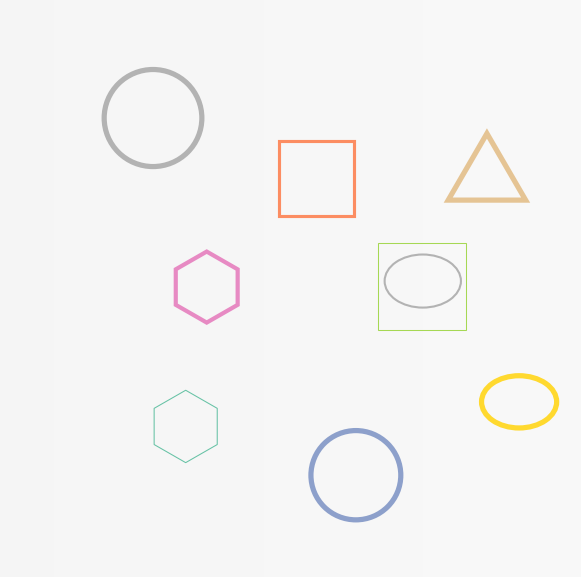[{"shape": "hexagon", "thickness": 0.5, "radius": 0.31, "center": [0.319, 0.261]}, {"shape": "square", "thickness": 1.5, "radius": 0.33, "center": [0.545, 0.69]}, {"shape": "circle", "thickness": 2.5, "radius": 0.39, "center": [0.612, 0.176]}, {"shape": "hexagon", "thickness": 2, "radius": 0.31, "center": [0.356, 0.502]}, {"shape": "square", "thickness": 0.5, "radius": 0.38, "center": [0.726, 0.503]}, {"shape": "oval", "thickness": 2.5, "radius": 0.32, "center": [0.893, 0.303]}, {"shape": "triangle", "thickness": 2.5, "radius": 0.38, "center": [0.838, 0.691]}, {"shape": "oval", "thickness": 1, "radius": 0.33, "center": [0.727, 0.512]}, {"shape": "circle", "thickness": 2.5, "radius": 0.42, "center": [0.263, 0.795]}]